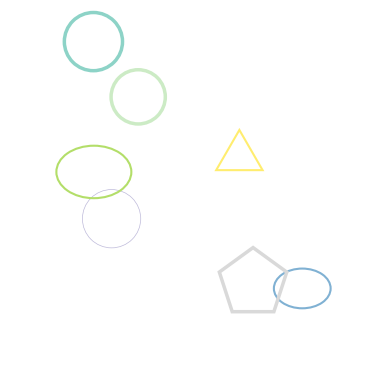[{"shape": "circle", "thickness": 2.5, "radius": 0.38, "center": [0.243, 0.892]}, {"shape": "circle", "thickness": 0.5, "radius": 0.38, "center": [0.29, 0.432]}, {"shape": "oval", "thickness": 1.5, "radius": 0.37, "center": [0.785, 0.251]}, {"shape": "oval", "thickness": 1.5, "radius": 0.49, "center": [0.244, 0.553]}, {"shape": "pentagon", "thickness": 2.5, "radius": 0.46, "center": [0.657, 0.265]}, {"shape": "circle", "thickness": 2.5, "radius": 0.35, "center": [0.359, 0.748]}, {"shape": "triangle", "thickness": 1.5, "radius": 0.35, "center": [0.622, 0.593]}]